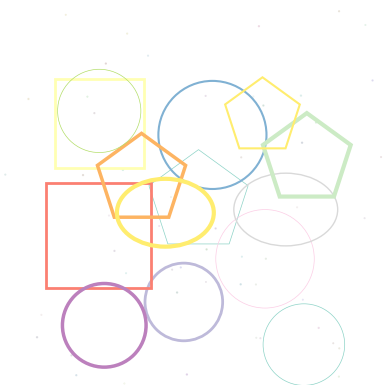[{"shape": "pentagon", "thickness": 0.5, "radius": 0.68, "center": [0.516, 0.476]}, {"shape": "circle", "thickness": 0.5, "radius": 0.53, "center": [0.789, 0.105]}, {"shape": "square", "thickness": 2, "radius": 0.57, "center": [0.259, 0.679]}, {"shape": "circle", "thickness": 2, "radius": 0.5, "center": [0.477, 0.216]}, {"shape": "square", "thickness": 2, "radius": 0.68, "center": [0.256, 0.389]}, {"shape": "circle", "thickness": 1.5, "radius": 0.7, "center": [0.552, 0.65]}, {"shape": "pentagon", "thickness": 2.5, "radius": 0.6, "center": [0.368, 0.533]}, {"shape": "circle", "thickness": 0.5, "radius": 0.54, "center": [0.258, 0.712]}, {"shape": "circle", "thickness": 0.5, "radius": 0.64, "center": [0.688, 0.328]}, {"shape": "oval", "thickness": 1, "radius": 0.67, "center": [0.742, 0.456]}, {"shape": "circle", "thickness": 2.5, "radius": 0.54, "center": [0.271, 0.155]}, {"shape": "pentagon", "thickness": 3, "radius": 0.6, "center": [0.797, 0.586]}, {"shape": "pentagon", "thickness": 1.5, "radius": 0.51, "center": [0.682, 0.697]}, {"shape": "oval", "thickness": 3, "radius": 0.63, "center": [0.43, 0.447]}]